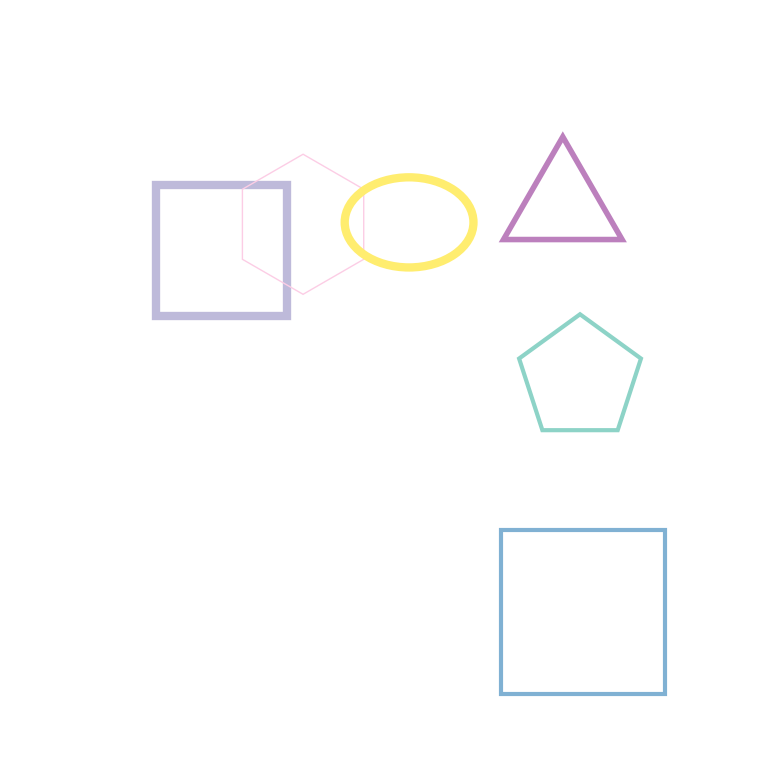[{"shape": "pentagon", "thickness": 1.5, "radius": 0.42, "center": [0.753, 0.509]}, {"shape": "square", "thickness": 3, "radius": 0.42, "center": [0.288, 0.674]}, {"shape": "square", "thickness": 1.5, "radius": 0.53, "center": [0.757, 0.205]}, {"shape": "hexagon", "thickness": 0.5, "radius": 0.45, "center": [0.394, 0.709]}, {"shape": "triangle", "thickness": 2, "radius": 0.44, "center": [0.731, 0.733]}, {"shape": "oval", "thickness": 3, "radius": 0.42, "center": [0.531, 0.711]}]